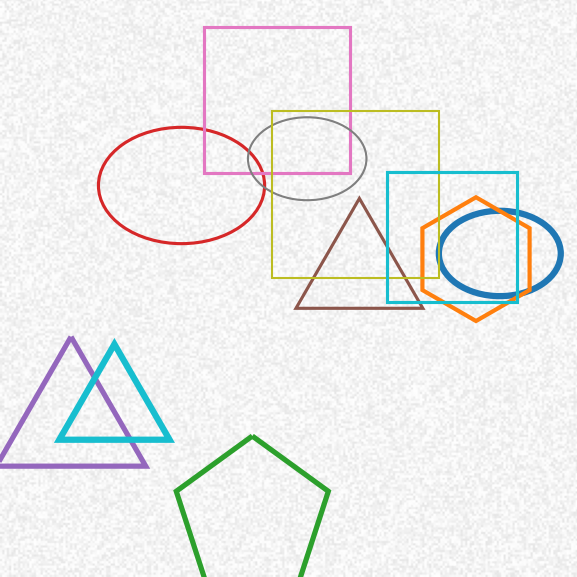[{"shape": "oval", "thickness": 3, "radius": 0.53, "center": [0.865, 0.56]}, {"shape": "hexagon", "thickness": 2, "radius": 0.54, "center": [0.824, 0.55]}, {"shape": "pentagon", "thickness": 2.5, "radius": 0.69, "center": [0.437, 0.106]}, {"shape": "oval", "thickness": 1.5, "radius": 0.72, "center": [0.314, 0.678]}, {"shape": "triangle", "thickness": 2.5, "radius": 0.75, "center": [0.123, 0.267]}, {"shape": "triangle", "thickness": 1.5, "radius": 0.63, "center": [0.622, 0.529]}, {"shape": "square", "thickness": 1.5, "radius": 0.63, "center": [0.48, 0.826]}, {"shape": "oval", "thickness": 1, "radius": 0.51, "center": [0.532, 0.724]}, {"shape": "square", "thickness": 1, "radius": 0.72, "center": [0.616, 0.662]}, {"shape": "square", "thickness": 1.5, "radius": 0.56, "center": [0.782, 0.589]}, {"shape": "triangle", "thickness": 3, "radius": 0.55, "center": [0.198, 0.293]}]